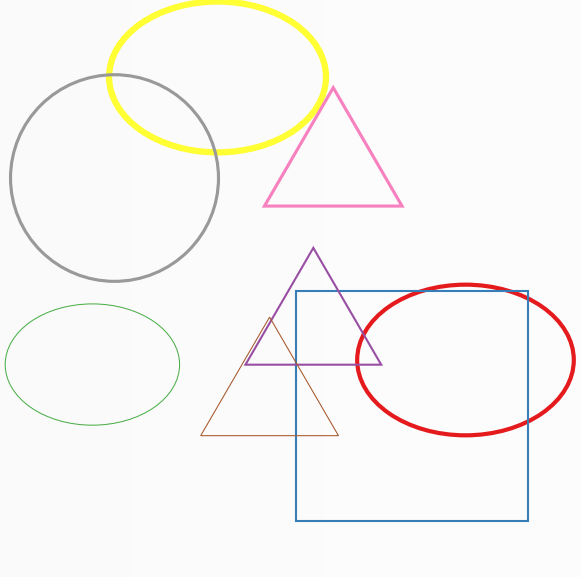[{"shape": "oval", "thickness": 2, "radius": 0.93, "center": [0.801, 0.376]}, {"shape": "square", "thickness": 1, "radius": 1.0, "center": [0.709, 0.296]}, {"shape": "oval", "thickness": 0.5, "radius": 0.75, "center": [0.159, 0.368]}, {"shape": "triangle", "thickness": 1, "radius": 0.67, "center": [0.539, 0.435]}, {"shape": "oval", "thickness": 3, "radius": 0.93, "center": [0.374, 0.866]}, {"shape": "triangle", "thickness": 0.5, "radius": 0.68, "center": [0.464, 0.313]}, {"shape": "triangle", "thickness": 1.5, "radius": 0.68, "center": [0.573, 0.711]}, {"shape": "circle", "thickness": 1.5, "radius": 0.89, "center": [0.197, 0.691]}]